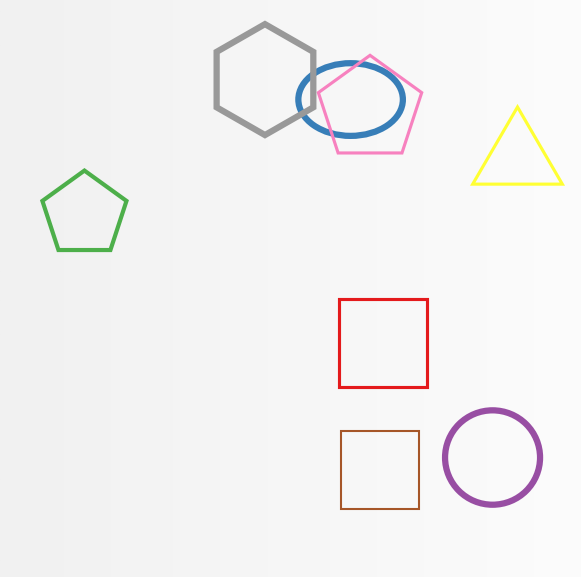[{"shape": "square", "thickness": 1.5, "radius": 0.38, "center": [0.659, 0.405]}, {"shape": "oval", "thickness": 3, "radius": 0.45, "center": [0.603, 0.827]}, {"shape": "pentagon", "thickness": 2, "radius": 0.38, "center": [0.145, 0.628]}, {"shape": "circle", "thickness": 3, "radius": 0.41, "center": [0.847, 0.207]}, {"shape": "triangle", "thickness": 1.5, "radius": 0.45, "center": [0.89, 0.725]}, {"shape": "square", "thickness": 1, "radius": 0.34, "center": [0.654, 0.185]}, {"shape": "pentagon", "thickness": 1.5, "radius": 0.47, "center": [0.637, 0.81]}, {"shape": "hexagon", "thickness": 3, "radius": 0.48, "center": [0.456, 0.861]}]